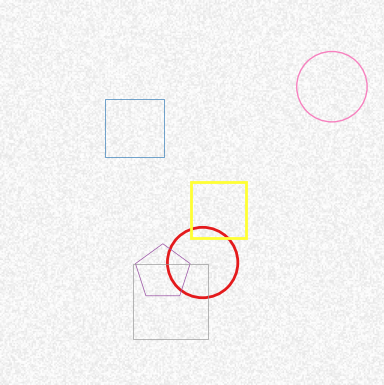[{"shape": "circle", "thickness": 2, "radius": 0.46, "center": [0.526, 0.318]}, {"shape": "square", "thickness": 0.5, "radius": 0.38, "center": [0.349, 0.667]}, {"shape": "pentagon", "thickness": 0.5, "radius": 0.37, "center": [0.423, 0.292]}, {"shape": "square", "thickness": 2, "radius": 0.36, "center": [0.568, 0.455]}, {"shape": "circle", "thickness": 1, "radius": 0.46, "center": [0.862, 0.775]}, {"shape": "square", "thickness": 0.5, "radius": 0.48, "center": [0.443, 0.217]}]